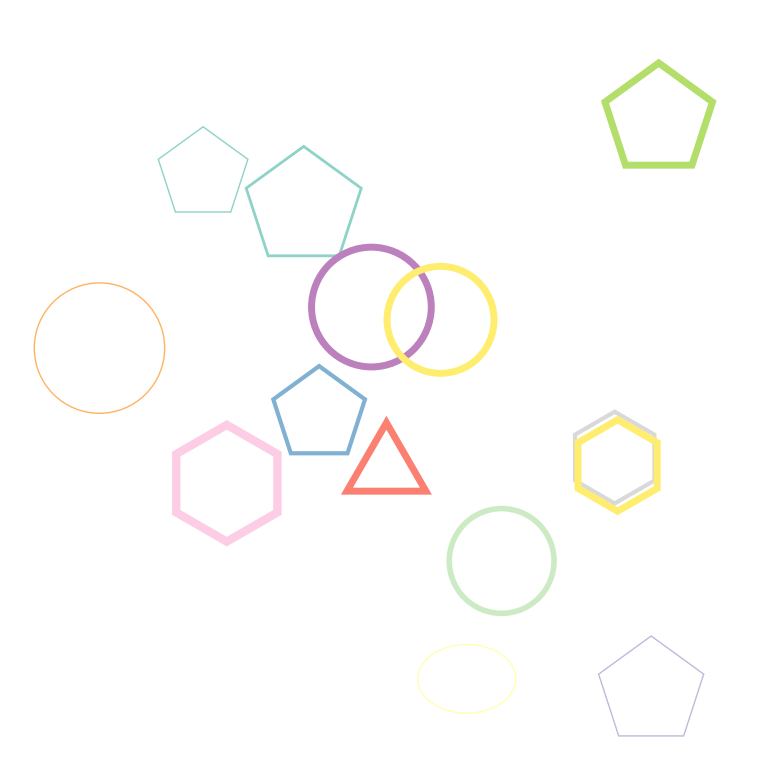[{"shape": "pentagon", "thickness": 0.5, "radius": 0.31, "center": [0.264, 0.774]}, {"shape": "pentagon", "thickness": 1, "radius": 0.39, "center": [0.394, 0.731]}, {"shape": "oval", "thickness": 0.5, "radius": 0.32, "center": [0.606, 0.118]}, {"shape": "pentagon", "thickness": 0.5, "radius": 0.36, "center": [0.846, 0.102]}, {"shape": "triangle", "thickness": 2.5, "radius": 0.3, "center": [0.502, 0.392]}, {"shape": "pentagon", "thickness": 1.5, "radius": 0.31, "center": [0.414, 0.462]}, {"shape": "circle", "thickness": 0.5, "radius": 0.42, "center": [0.129, 0.548]}, {"shape": "pentagon", "thickness": 2.5, "radius": 0.37, "center": [0.856, 0.845]}, {"shape": "hexagon", "thickness": 3, "radius": 0.38, "center": [0.295, 0.372]}, {"shape": "hexagon", "thickness": 1.5, "radius": 0.3, "center": [0.798, 0.406]}, {"shape": "circle", "thickness": 2.5, "radius": 0.39, "center": [0.482, 0.601]}, {"shape": "circle", "thickness": 2, "radius": 0.34, "center": [0.651, 0.271]}, {"shape": "circle", "thickness": 2.5, "radius": 0.35, "center": [0.572, 0.585]}, {"shape": "hexagon", "thickness": 2.5, "radius": 0.3, "center": [0.802, 0.395]}]